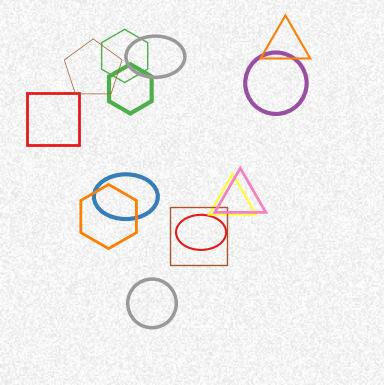[{"shape": "oval", "thickness": 1.5, "radius": 0.33, "center": [0.522, 0.396]}, {"shape": "square", "thickness": 2, "radius": 0.34, "center": [0.137, 0.691]}, {"shape": "oval", "thickness": 3, "radius": 0.41, "center": [0.327, 0.489]}, {"shape": "hexagon", "thickness": 1, "radius": 0.35, "center": [0.324, 0.855]}, {"shape": "hexagon", "thickness": 3, "radius": 0.32, "center": [0.339, 0.769]}, {"shape": "circle", "thickness": 3, "radius": 0.4, "center": [0.717, 0.784]}, {"shape": "triangle", "thickness": 1.5, "radius": 0.37, "center": [0.741, 0.885]}, {"shape": "hexagon", "thickness": 2, "radius": 0.42, "center": [0.282, 0.438]}, {"shape": "triangle", "thickness": 1.5, "radius": 0.35, "center": [0.604, 0.478]}, {"shape": "square", "thickness": 1, "radius": 0.37, "center": [0.516, 0.386]}, {"shape": "pentagon", "thickness": 0.5, "radius": 0.39, "center": [0.242, 0.82]}, {"shape": "triangle", "thickness": 2, "radius": 0.38, "center": [0.624, 0.487]}, {"shape": "oval", "thickness": 2.5, "radius": 0.38, "center": [0.404, 0.853]}, {"shape": "circle", "thickness": 2.5, "radius": 0.32, "center": [0.395, 0.212]}]